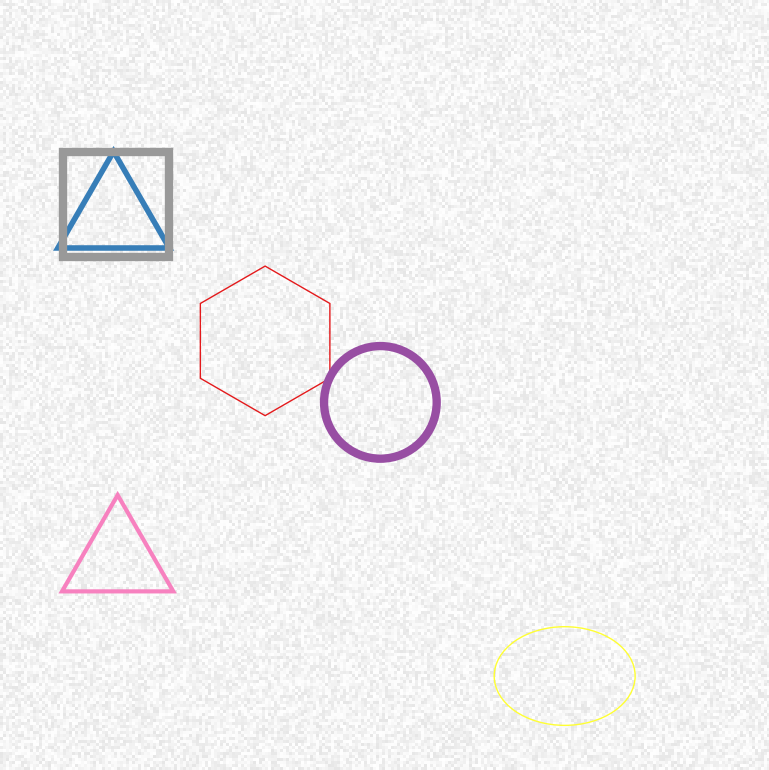[{"shape": "hexagon", "thickness": 0.5, "radius": 0.49, "center": [0.344, 0.557]}, {"shape": "triangle", "thickness": 2, "radius": 0.42, "center": [0.147, 0.72]}, {"shape": "circle", "thickness": 3, "radius": 0.37, "center": [0.494, 0.477]}, {"shape": "oval", "thickness": 0.5, "radius": 0.46, "center": [0.733, 0.122]}, {"shape": "triangle", "thickness": 1.5, "radius": 0.42, "center": [0.153, 0.274]}, {"shape": "square", "thickness": 3, "radius": 0.34, "center": [0.151, 0.734]}]